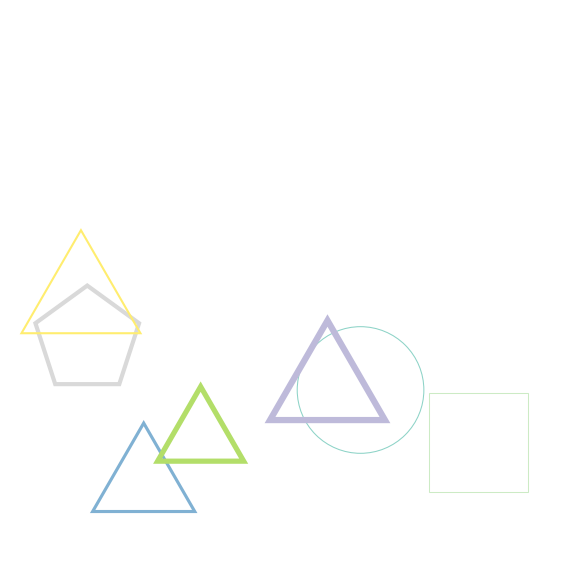[{"shape": "circle", "thickness": 0.5, "radius": 0.55, "center": [0.624, 0.324]}, {"shape": "triangle", "thickness": 3, "radius": 0.57, "center": [0.567, 0.329]}, {"shape": "triangle", "thickness": 1.5, "radius": 0.51, "center": [0.249, 0.164]}, {"shape": "triangle", "thickness": 2.5, "radius": 0.43, "center": [0.347, 0.244]}, {"shape": "pentagon", "thickness": 2, "radius": 0.47, "center": [0.151, 0.41]}, {"shape": "square", "thickness": 0.5, "radius": 0.43, "center": [0.828, 0.233]}, {"shape": "triangle", "thickness": 1, "radius": 0.59, "center": [0.14, 0.482]}]